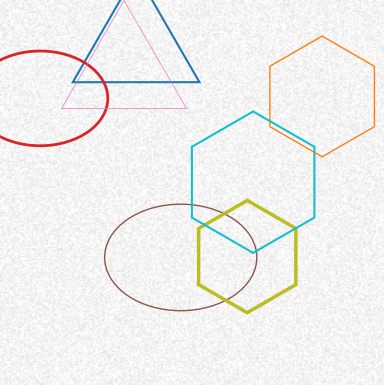[{"shape": "triangle", "thickness": 1.5, "radius": 0.95, "center": [0.354, 0.881]}, {"shape": "hexagon", "thickness": 1, "radius": 0.78, "center": [0.837, 0.749]}, {"shape": "oval", "thickness": 2, "radius": 0.88, "center": [0.104, 0.744]}, {"shape": "oval", "thickness": 1, "radius": 0.99, "center": [0.469, 0.331]}, {"shape": "triangle", "thickness": 0.5, "radius": 0.94, "center": [0.322, 0.812]}, {"shape": "hexagon", "thickness": 2.5, "radius": 0.73, "center": [0.642, 0.334]}, {"shape": "hexagon", "thickness": 1.5, "radius": 0.92, "center": [0.658, 0.527]}]